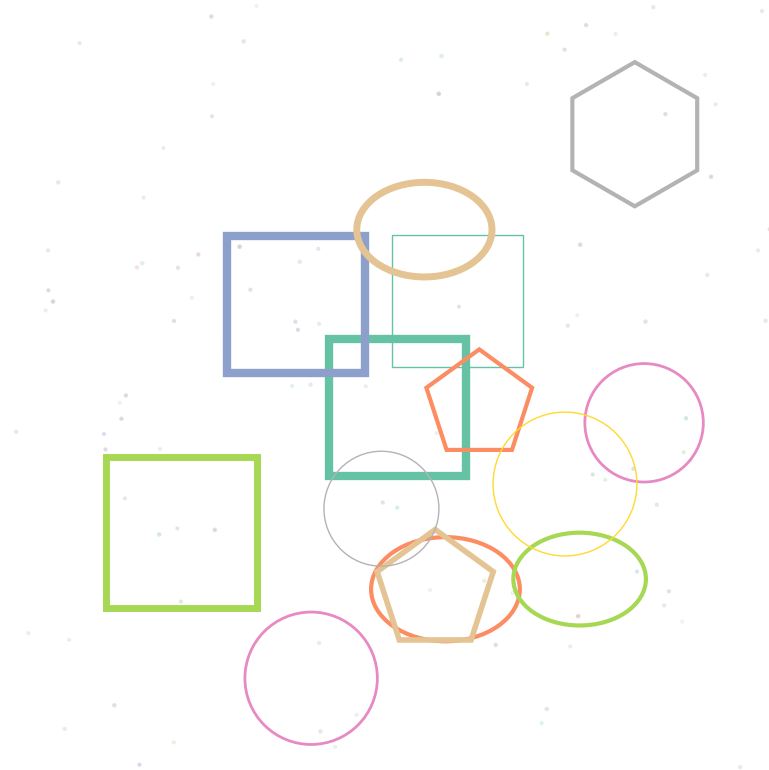[{"shape": "square", "thickness": 3, "radius": 0.45, "center": [0.516, 0.471]}, {"shape": "square", "thickness": 0.5, "radius": 0.43, "center": [0.594, 0.609]}, {"shape": "pentagon", "thickness": 1.5, "radius": 0.36, "center": [0.622, 0.474]}, {"shape": "oval", "thickness": 1.5, "radius": 0.48, "center": [0.579, 0.235]}, {"shape": "square", "thickness": 3, "radius": 0.45, "center": [0.385, 0.605]}, {"shape": "circle", "thickness": 1, "radius": 0.43, "center": [0.404, 0.119]}, {"shape": "circle", "thickness": 1, "radius": 0.38, "center": [0.836, 0.451]}, {"shape": "oval", "thickness": 1.5, "radius": 0.43, "center": [0.753, 0.248]}, {"shape": "square", "thickness": 2.5, "radius": 0.49, "center": [0.236, 0.309]}, {"shape": "circle", "thickness": 0.5, "radius": 0.47, "center": [0.734, 0.371]}, {"shape": "pentagon", "thickness": 2, "radius": 0.4, "center": [0.565, 0.233]}, {"shape": "oval", "thickness": 2.5, "radius": 0.44, "center": [0.551, 0.702]}, {"shape": "circle", "thickness": 0.5, "radius": 0.37, "center": [0.495, 0.339]}, {"shape": "hexagon", "thickness": 1.5, "radius": 0.47, "center": [0.824, 0.826]}]